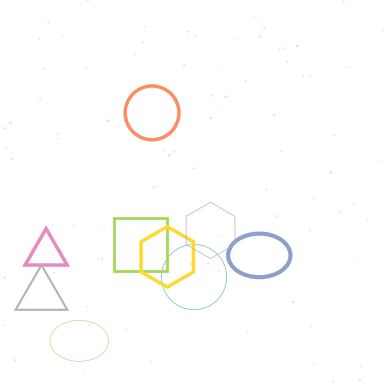[{"shape": "circle", "thickness": 0.5, "radius": 0.42, "center": [0.504, 0.28]}, {"shape": "circle", "thickness": 2.5, "radius": 0.35, "center": [0.395, 0.707]}, {"shape": "oval", "thickness": 3, "radius": 0.4, "center": [0.674, 0.337]}, {"shape": "triangle", "thickness": 2.5, "radius": 0.32, "center": [0.12, 0.343]}, {"shape": "square", "thickness": 2, "radius": 0.34, "center": [0.365, 0.365]}, {"shape": "hexagon", "thickness": 2.5, "radius": 0.39, "center": [0.434, 0.333]}, {"shape": "oval", "thickness": 0.5, "radius": 0.38, "center": [0.206, 0.115]}, {"shape": "hexagon", "thickness": 0.5, "radius": 0.37, "center": [0.547, 0.402]}, {"shape": "triangle", "thickness": 1.5, "radius": 0.39, "center": [0.108, 0.234]}]